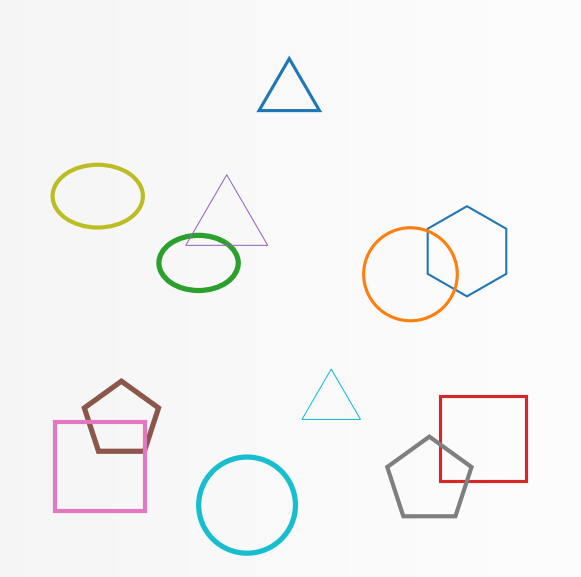[{"shape": "triangle", "thickness": 1.5, "radius": 0.3, "center": [0.498, 0.838]}, {"shape": "hexagon", "thickness": 1, "radius": 0.39, "center": [0.803, 0.564]}, {"shape": "circle", "thickness": 1.5, "radius": 0.4, "center": [0.706, 0.524]}, {"shape": "oval", "thickness": 2.5, "radius": 0.34, "center": [0.342, 0.544]}, {"shape": "square", "thickness": 1.5, "radius": 0.37, "center": [0.831, 0.241]}, {"shape": "triangle", "thickness": 0.5, "radius": 0.41, "center": [0.39, 0.615]}, {"shape": "pentagon", "thickness": 2.5, "radius": 0.34, "center": [0.209, 0.272]}, {"shape": "square", "thickness": 2, "radius": 0.39, "center": [0.172, 0.192]}, {"shape": "pentagon", "thickness": 2, "radius": 0.38, "center": [0.739, 0.167]}, {"shape": "oval", "thickness": 2, "radius": 0.39, "center": [0.168, 0.659]}, {"shape": "circle", "thickness": 2.5, "radius": 0.42, "center": [0.425, 0.124]}, {"shape": "triangle", "thickness": 0.5, "radius": 0.29, "center": [0.57, 0.302]}]